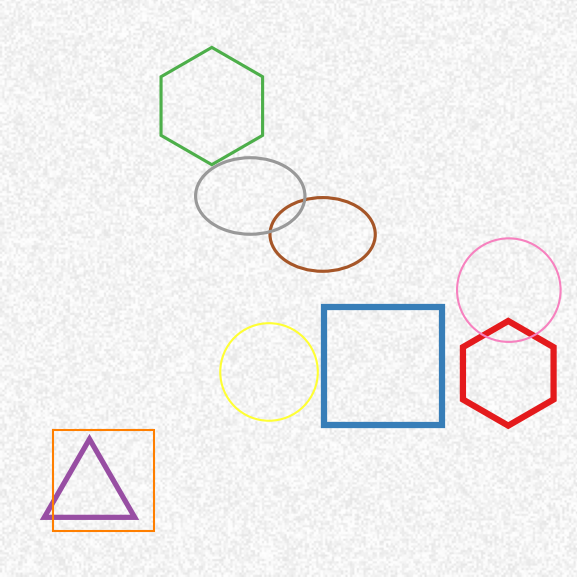[{"shape": "hexagon", "thickness": 3, "radius": 0.45, "center": [0.88, 0.353]}, {"shape": "square", "thickness": 3, "radius": 0.51, "center": [0.663, 0.366]}, {"shape": "hexagon", "thickness": 1.5, "radius": 0.51, "center": [0.367, 0.816]}, {"shape": "triangle", "thickness": 2.5, "radius": 0.45, "center": [0.155, 0.148]}, {"shape": "square", "thickness": 1, "radius": 0.44, "center": [0.179, 0.167]}, {"shape": "circle", "thickness": 1, "radius": 0.42, "center": [0.466, 0.355]}, {"shape": "oval", "thickness": 1.5, "radius": 0.46, "center": [0.559, 0.593]}, {"shape": "circle", "thickness": 1, "radius": 0.45, "center": [0.881, 0.497]}, {"shape": "oval", "thickness": 1.5, "radius": 0.47, "center": [0.433, 0.66]}]